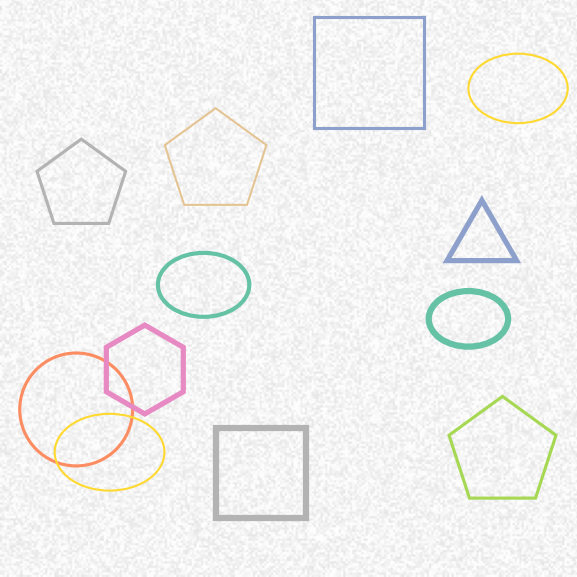[{"shape": "oval", "thickness": 3, "radius": 0.34, "center": [0.811, 0.447]}, {"shape": "oval", "thickness": 2, "radius": 0.4, "center": [0.353, 0.506]}, {"shape": "circle", "thickness": 1.5, "radius": 0.49, "center": [0.132, 0.29]}, {"shape": "triangle", "thickness": 2.5, "radius": 0.35, "center": [0.834, 0.583]}, {"shape": "square", "thickness": 1.5, "radius": 0.48, "center": [0.639, 0.873]}, {"shape": "hexagon", "thickness": 2.5, "radius": 0.38, "center": [0.251, 0.359]}, {"shape": "pentagon", "thickness": 1.5, "radius": 0.49, "center": [0.87, 0.215]}, {"shape": "oval", "thickness": 1, "radius": 0.43, "center": [0.897, 0.846]}, {"shape": "oval", "thickness": 1, "radius": 0.48, "center": [0.19, 0.216]}, {"shape": "pentagon", "thickness": 1, "radius": 0.46, "center": [0.373, 0.719]}, {"shape": "square", "thickness": 3, "radius": 0.39, "center": [0.452, 0.18]}, {"shape": "pentagon", "thickness": 1.5, "radius": 0.4, "center": [0.141, 0.678]}]